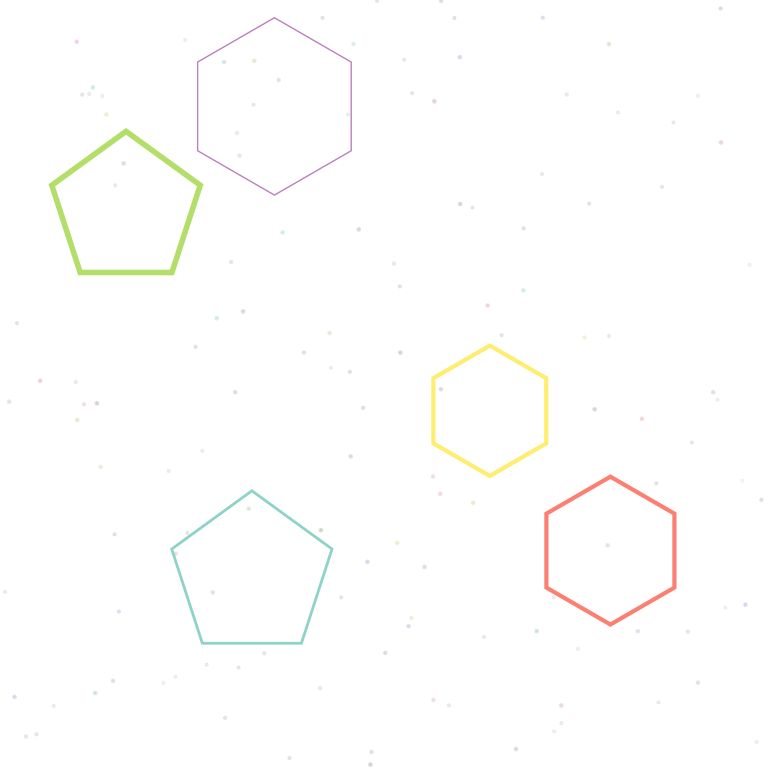[{"shape": "pentagon", "thickness": 1, "radius": 0.55, "center": [0.327, 0.253]}, {"shape": "hexagon", "thickness": 1.5, "radius": 0.48, "center": [0.793, 0.285]}, {"shape": "pentagon", "thickness": 2, "radius": 0.51, "center": [0.164, 0.728]}, {"shape": "hexagon", "thickness": 0.5, "radius": 0.58, "center": [0.356, 0.862]}, {"shape": "hexagon", "thickness": 1.5, "radius": 0.42, "center": [0.636, 0.467]}]